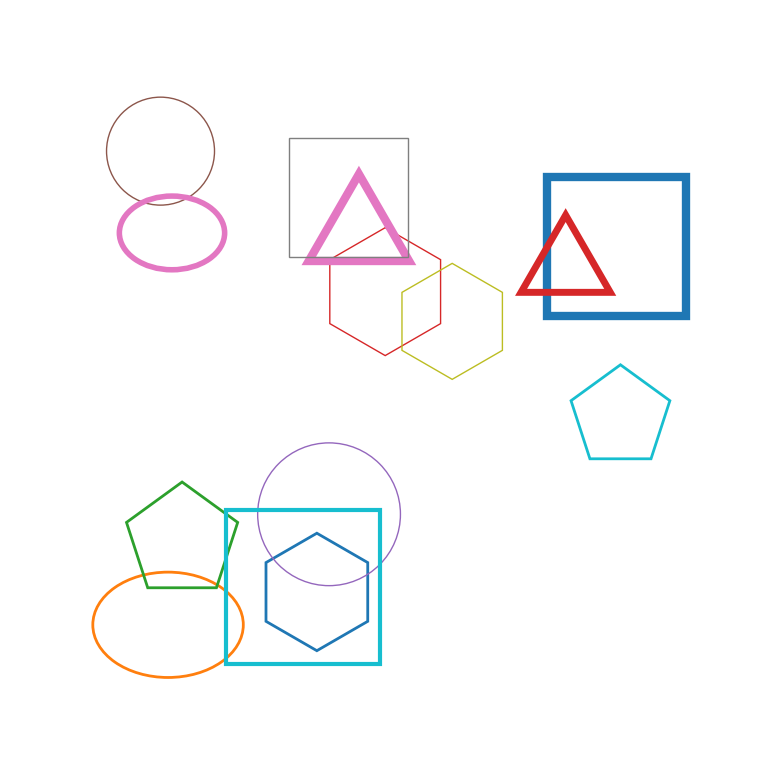[{"shape": "hexagon", "thickness": 1, "radius": 0.38, "center": [0.412, 0.231]}, {"shape": "square", "thickness": 3, "radius": 0.45, "center": [0.801, 0.68]}, {"shape": "oval", "thickness": 1, "radius": 0.49, "center": [0.218, 0.189]}, {"shape": "pentagon", "thickness": 1, "radius": 0.38, "center": [0.236, 0.298]}, {"shape": "hexagon", "thickness": 0.5, "radius": 0.42, "center": [0.5, 0.621]}, {"shape": "triangle", "thickness": 2.5, "radius": 0.33, "center": [0.735, 0.654]}, {"shape": "circle", "thickness": 0.5, "radius": 0.46, "center": [0.427, 0.332]}, {"shape": "circle", "thickness": 0.5, "radius": 0.35, "center": [0.208, 0.804]}, {"shape": "triangle", "thickness": 3, "radius": 0.38, "center": [0.466, 0.699]}, {"shape": "oval", "thickness": 2, "radius": 0.34, "center": [0.223, 0.698]}, {"shape": "square", "thickness": 0.5, "radius": 0.39, "center": [0.452, 0.744]}, {"shape": "hexagon", "thickness": 0.5, "radius": 0.38, "center": [0.587, 0.583]}, {"shape": "pentagon", "thickness": 1, "radius": 0.34, "center": [0.806, 0.459]}, {"shape": "square", "thickness": 1.5, "radius": 0.5, "center": [0.394, 0.237]}]